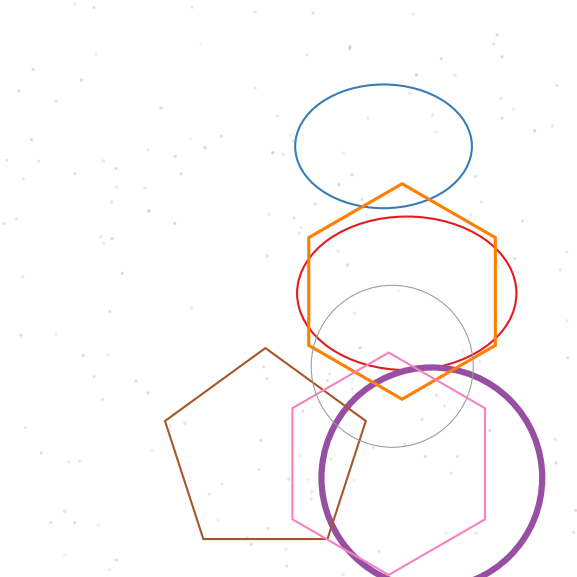[{"shape": "oval", "thickness": 1, "radius": 0.95, "center": [0.704, 0.491]}, {"shape": "oval", "thickness": 1, "radius": 0.77, "center": [0.664, 0.746]}, {"shape": "circle", "thickness": 3, "radius": 0.96, "center": [0.748, 0.172]}, {"shape": "hexagon", "thickness": 1.5, "radius": 0.93, "center": [0.696, 0.494]}, {"shape": "pentagon", "thickness": 1, "radius": 0.91, "center": [0.46, 0.214]}, {"shape": "hexagon", "thickness": 1, "radius": 0.96, "center": [0.673, 0.196]}, {"shape": "circle", "thickness": 0.5, "radius": 0.7, "center": [0.679, 0.365]}]